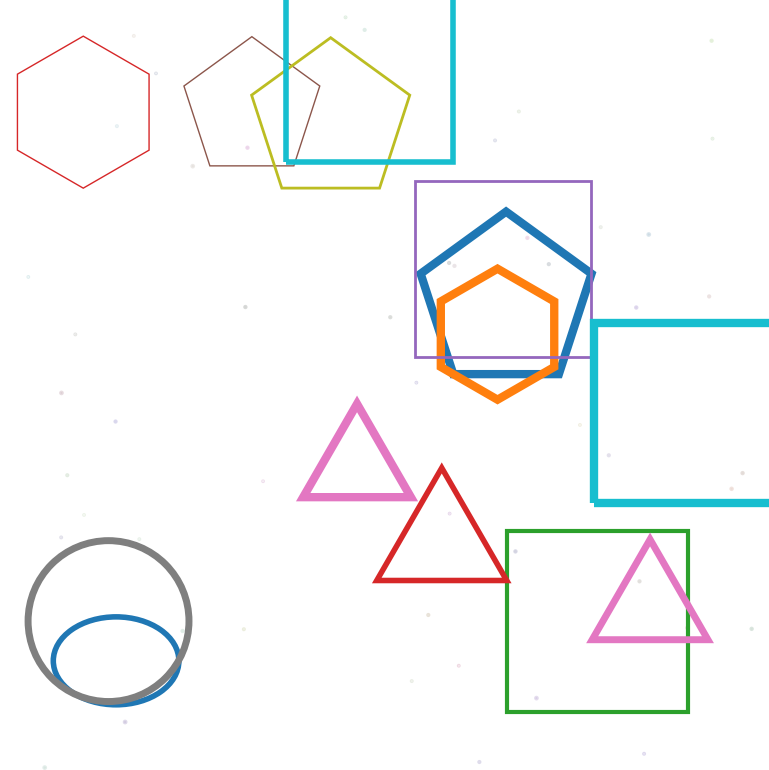[{"shape": "pentagon", "thickness": 3, "radius": 0.58, "center": [0.657, 0.608]}, {"shape": "oval", "thickness": 2, "radius": 0.41, "center": [0.151, 0.142]}, {"shape": "hexagon", "thickness": 3, "radius": 0.43, "center": [0.646, 0.566]}, {"shape": "square", "thickness": 1.5, "radius": 0.59, "center": [0.776, 0.193]}, {"shape": "triangle", "thickness": 2, "radius": 0.49, "center": [0.574, 0.295]}, {"shape": "hexagon", "thickness": 0.5, "radius": 0.49, "center": [0.108, 0.854]}, {"shape": "square", "thickness": 1, "radius": 0.57, "center": [0.653, 0.651]}, {"shape": "pentagon", "thickness": 0.5, "radius": 0.46, "center": [0.327, 0.86]}, {"shape": "triangle", "thickness": 3, "radius": 0.4, "center": [0.464, 0.395]}, {"shape": "triangle", "thickness": 2.5, "radius": 0.43, "center": [0.844, 0.213]}, {"shape": "circle", "thickness": 2.5, "radius": 0.52, "center": [0.141, 0.193]}, {"shape": "pentagon", "thickness": 1, "radius": 0.54, "center": [0.429, 0.843]}, {"shape": "square", "thickness": 2, "radius": 0.54, "center": [0.48, 0.898]}, {"shape": "square", "thickness": 3, "radius": 0.58, "center": [0.888, 0.464]}]